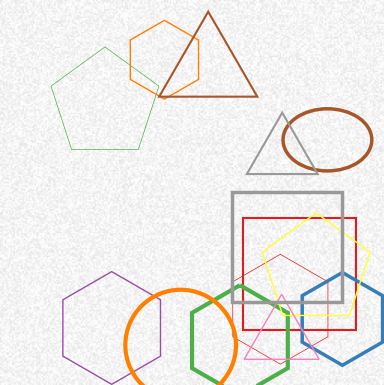[{"shape": "square", "thickness": 1.5, "radius": 0.73, "center": [0.777, 0.288]}, {"shape": "hexagon", "thickness": 0.5, "radius": 0.71, "center": [0.728, 0.197]}, {"shape": "hexagon", "thickness": 2.5, "radius": 0.6, "center": [0.889, 0.172]}, {"shape": "hexagon", "thickness": 3, "radius": 0.72, "center": [0.623, 0.116]}, {"shape": "pentagon", "thickness": 0.5, "radius": 0.74, "center": [0.273, 0.731]}, {"shape": "hexagon", "thickness": 1, "radius": 0.73, "center": [0.29, 0.148]}, {"shape": "hexagon", "thickness": 1, "radius": 0.51, "center": [0.427, 0.845]}, {"shape": "circle", "thickness": 3, "radius": 0.72, "center": [0.469, 0.104]}, {"shape": "pentagon", "thickness": 1, "radius": 0.74, "center": [0.821, 0.3]}, {"shape": "triangle", "thickness": 1.5, "radius": 0.74, "center": [0.541, 0.823]}, {"shape": "oval", "thickness": 2.5, "radius": 0.58, "center": [0.85, 0.637]}, {"shape": "triangle", "thickness": 1, "radius": 0.56, "center": [0.732, 0.123]}, {"shape": "triangle", "thickness": 1.5, "radius": 0.53, "center": [0.733, 0.601]}, {"shape": "square", "thickness": 2.5, "radius": 0.72, "center": [0.745, 0.358]}]